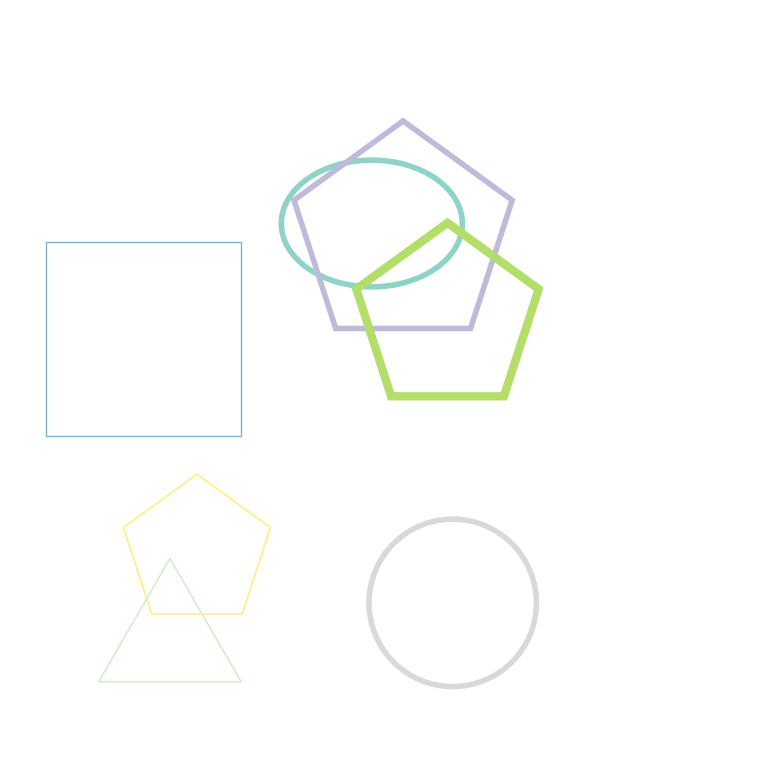[{"shape": "oval", "thickness": 2, "radius": 0.59, "center": [0.483, 0.71]}, {"shape": "pentagon", "thickness": 2, "radius": 0.74, "center": [0.524, 0.694]}, {"shape": "square", "thickness": 0.5, "radius": 0.63, "center": [0.186, 0.56]}, {"shape": "pentagon", "thickness": 3, "radius": 0.62, "center": [0.581, 0.586]}, {"shape": "circle", "thickness": 2, "radius": 0.54, "center": [0.588, 0.217]}, {"shape": "triangle", "thickness": 0.5, "radius": 0.53, "center": [0.221, 0.168]}, {"shape": "pentagon", "thickness": 0.5, "radius": 0.5, "center": [0.256, 0.284]}]